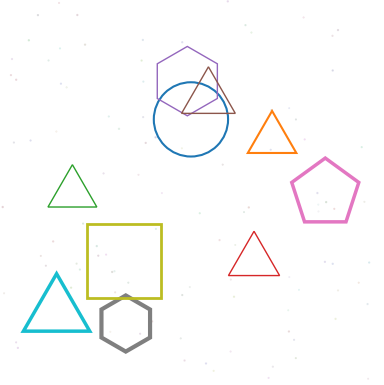[{"shape": "circle", "thickness": 1.5, "radius": 0.48, "center": [0.496, 0.69]}, {"shape": "triangle", "thickness": 1.5, "radius": 0.36, "center": [0.707, 0.639]}, {"shape": "triangle", "thickness": 1, "radius": 0.37, "center": [0.188, 0.499]}, {"shape": "triangle", "thickness": 1, "radius": 0.38, "center": [0.66, 0.323]}, {"shape": "hexagon", "thickness": 1, "radius": 0.45, "center": [0.487, 0.789]}, {"shape": "triangle", "thickness": 1, "radius": 0.4, "center": [0.541, 0.746]}, {"shape": "pentagon", "thickness": 2.5, "radius": 0.46, "center": [0.845, 0.498]}, {"shape": "hexagon", "thickness": 3, "radius": 0.36, "center": [0.327, 0.16]}, {"shape": "square", "thickness": 2, "radius": 0.48, "center": [0.322, 0.323]}, {"shape": "triangle", "thickness": 2.5, "radius": 0.5, "center": [0.147, 0.19]}]